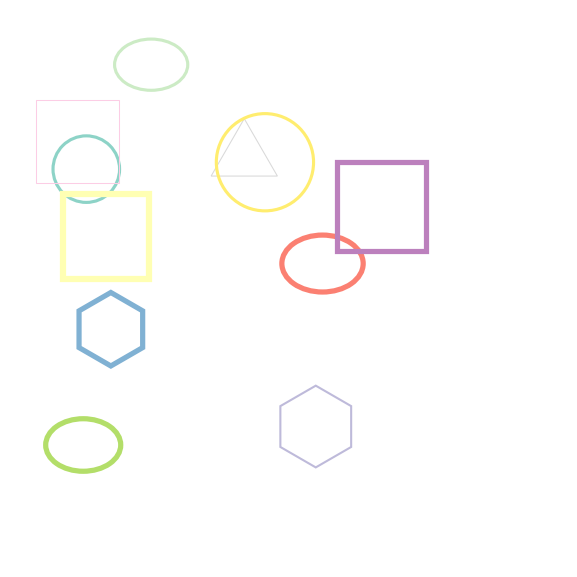[{"shape": "circle", "thickness": 1.5, "radius": 0.29, "center": [0.149, 0.706]}, {"shape": "square", "thickness": 3, "radius": 0.37, "center": [0.184, 0.589]}, {"shape": "hexagon", "thickness": 1, "radius": 0.35, "center": [0.547, 0.261]}, {"shape": "oval", "thickness": 2.5, "radius": 0.35, "center": [0.558, 0.543]}, {"shape": "hexagon", "thickness": 2.5, "radius": 0.32, "center": [0.192, 0.429]}, {"shape": "oval", "thickness": 2.5, "radius": 0.32, "center": [0.144, 0.229]}, {"shape": "square", "thickness": 0.5, "radius": 0.36, "center": [0.135, 0.754]}, {"shape": "triangle", "thickness": 0.5, "radius": 0.33, "center": [0.423, 0.727]}, {"shape": "square", "thickness": 2.5, "radius": 0.38, "center": [0.66, 0.641]}, {"shape": "oval", "thickness": 1.5, "radius": 0.32, "center": [0.262, 0.887]}, {"shape": "circle", "thickness": 1.5, "radius": 0.42, "center": [0.459, 0.718]}]